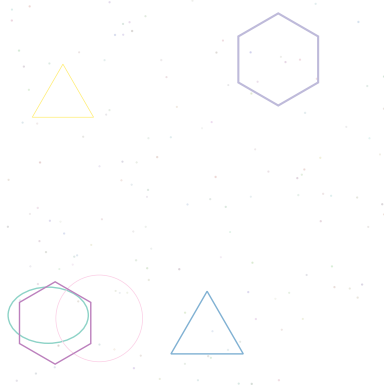[{"shape": "oval", "thickness": 1, "radius": 0.52, "center": [0.125, 0.181]}, {"shape": "hexagon", "thickness": 1.5, "radius": 0.6, "center": [0.723, 0.846]}, {"shape": "triangle", "thickness": 1, "radius": 0.54, "center": [0.538, 0.135]}, {"shape": "circle", "thickness": 0.5, "radius": 0.56, "center": [0.258, 0.173]}, {"shape": "hexagon", "thickness": 1, "radius": 0.53, "center": [0.143, 0.161]}, {"shape": "triangle", "thickness": 0.5, "radius": 0.46, "center": [0.163, 0.741]}]